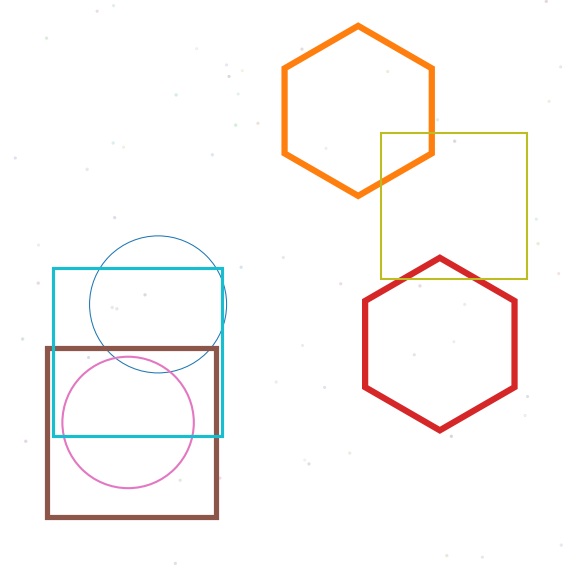[{"shape": "circle", "thickness": 0.5, "radius": 0.59, "center": [0.274, 0.472]}, {"shape": "hexagon", "thickness": 3, "radius": 0.74, "center": [0.62, 0.807]}, {"shape": "hexagon", "thickness": 3, "radius": 0.75, "center": [0.762, 0.403]}, {"shape": "square", "thickness": 2.5, "radius": 0.73, "center": [0.228, 0.25]}, {"shape": "circle", "thickness": 1, "radius": 0.57, "center": [0.222, 0.268]}, {"shape": "square", "thickness": 1, "radius": 0.63, "center": [0.786, 0.642]}, {"shape": "square", "thickness": 1.5, "radius": 0.73, "center": [0.238, 0.39]}]